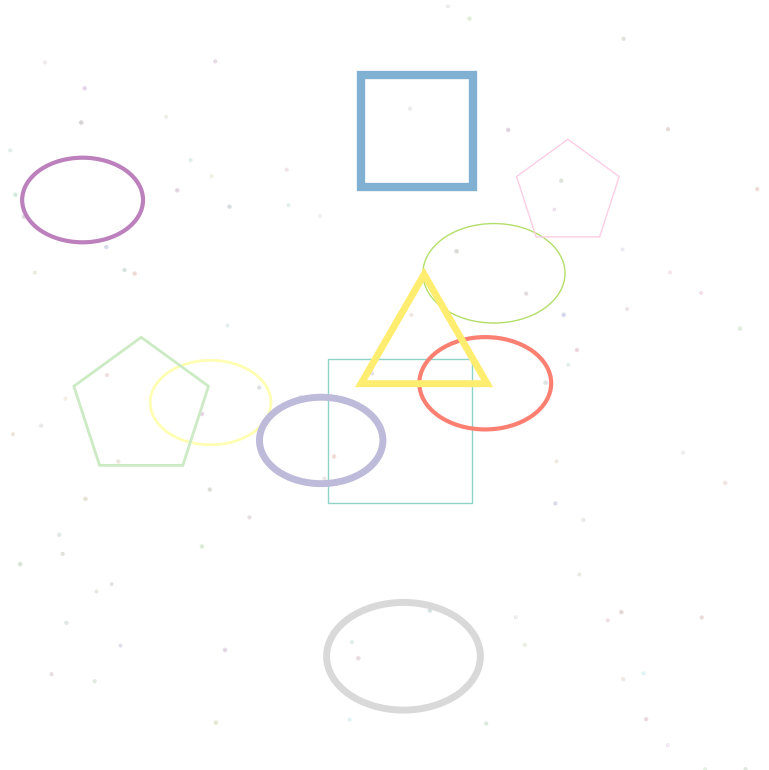[{"shape": "square", "thickness": 0.5, "radius": 0.47, "center": [0.52, 0.44]}, {"shape": "oval", "thickness": 1, "radius": 0.39, "center": [0.273, 0.477]}, {"shape": "oval", "thickness": 2.5, "radius": 0.4, "center": [0.417, 0.428]}, {"shape": "oval", "thickness": 1.5, "radius": 0.43, "center": [0.63, 0.502]}, {"shape": "square", "thickness": 3, "radius": 0.36, "center": [0.542, 0.83]}, {"shape": "oval", "thickness": 0.5, "radius": 0.46, "center": [0.641, 0.645]}, {"shape": "pentagon", "thickness": 0.5, "radius": 0.35, "center": [0.738, 0.749]}, {"shape": "oval", "thickness": 2.5, "radius": 0.5, "center": [0.524, 0.148]}, {"shape": "oval", "thickness": 1.5, "radius": 0.39, "center": [0.107, 0.74]}, {"shape": "pentagon", "thickness": 1, "radius": 0.46, "center": [0.183, 0.47]}, {"shape": "triangle", "thickness": 2.5, "radius": 0.47, "center": [0.551, 0.549]}]